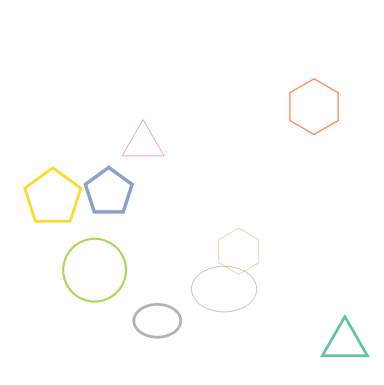[{"shape": "triangle", "thickness": 2, "radius": 0.34, "center": [0.896, 0.11]}, {"shape": "hexagon", "thickness": 1, "radius": 0.36, "center": [0.816, 0.723]}, {"shape": "pentagon", "thickness": 2.5, "radius": 0.32, "center": [0.282, 0.501]}, {"shape": "triangle", "thickness": 0.5, "radius": 0.31, "center": [0.372, 0.627]}, {"shape": "circle", "thickness": 1.5, "radius": 0.41, "center": [0.246, 0.298]}, {"shape": "pentagon", "thickness": 2, "radius": 0.38, "center": [0.137, 0.487]}, {"shape": "hexagon", "thickness": 0.5, "radius": 0.3, "center": [0.62, 0.347]}, {"shape": "oval", "thickness": 2, "radius": 0.3, "center": [0.409, 0.167]}, {"shape": "oval", "thickness": 0.5, "radius": 0.42, "center": [0.582, 0.249]}]